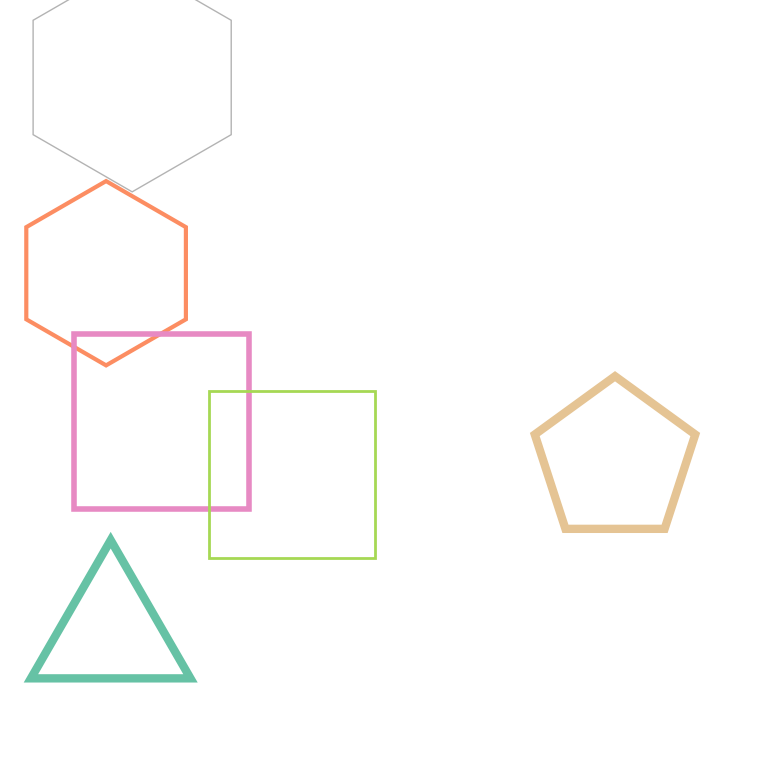[{"shape": "triangle", "thickness": 3, "radius": 0.6, "center": [0.144, 0.179]}, {"shape": "hexagon", "thickness": 1.5, "radius": 0.6, "center": [0.138, 0.645]}, {"shape": "square", "thickness": 2, "radius": 0.57, "center": [0.21, 0.452]}, {"shape": "square", "thickness": 1, "radius": 0.54, "center": [0.379, 0.384]}, {"shape": "pentagon", "thickness": 3, "radius": 0.55, "center": [0.799, 0.402]}, {"shape": "hexagon", "thickness": 0.5, "radius": 0.74, "center": [0.172, 0.899]}]